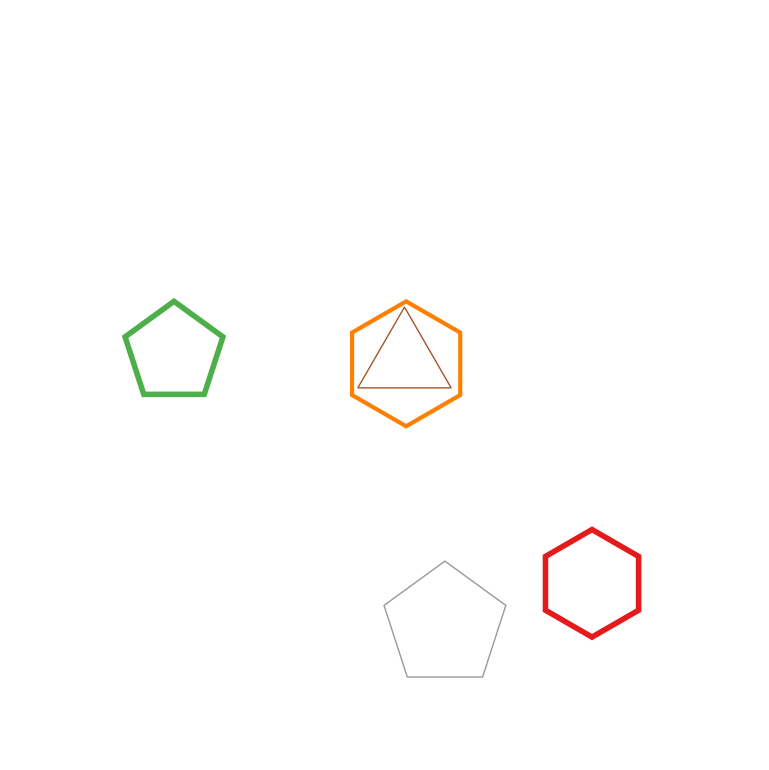[{"shape": "hexagon", "thickness": 2, "radius": 0.35, "center": [0.769, 0.242]}, {"shape": "pentagon", "thickness": 2, "radius": 0.33, "center": [0.226, 0.542]}, {"shape": "hexagon", "thickness": 1.5, "radius": 0.41, "center": [0.527, 0.528]}, {"shape": "triangle", "thickness": 0.5, "radius": 0.35, "center": [0.525, 0.531]}, {"shape": "pentagon", "thickness": 0.5, "radius": 0.42, "center": [0.578, 0.188]}]